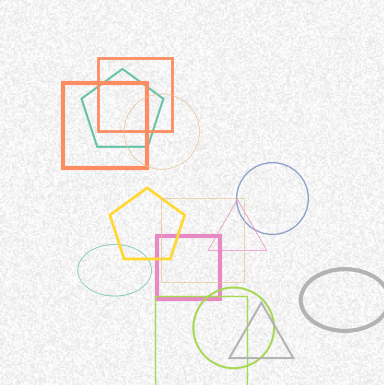[{"shape": "oval", "thickness": 0.5, "radius": 0.48, "center": [0.298, 0.298]}, {"shape": "pentagon", "thickness": 1.5, "radius": 0.56, "center": [0.318, 0.709]}, {"shape": "square", "thickness": 2, "radius": 0.48, "center": [0.351, 0.755]}, {"shape": "square", "thickness": 3, "radius": 0.55, "center": [0.273, 0.674]}, {"shape": "circle", "thickness": 1, "radius": 0.47, "center": [0.708, 0.484]}, {"shape": "square", "thickness": 3, "radius": 0.41, "center": [0.49, 0.305]}, {"shape": "triangle", "thickness": 0.5, "radius": 0.44, "center": [0.617, 0.394]}, {"shape": "circle", "thickness": 1.5, "radius": 0.52, "center": [0.607, 0.148]}, {"shape": "square", "thickness": 1, "radius": 0.6, "center": [0.523, 0.111]}, {"shape": "pentagon", "thickness": 2, "radius": 0.51, "center": [0.382, 0.41]}, {"shape": "circle", "thickness": 0.5, "radius": 0.49, "center": [0.42, 0.658]}, {"shape": "square", "thickness": 0.5, "radius": 0.54, "center": [0.526, 0.377]}, {"shape": "oval", "thickness": 3, "radius": 0.57, "center": [0.896, 0.221]}, {"shape": "triangle", "thickness": 1.5, "radius": 0.48, "center": [0.679, 0.118]}]